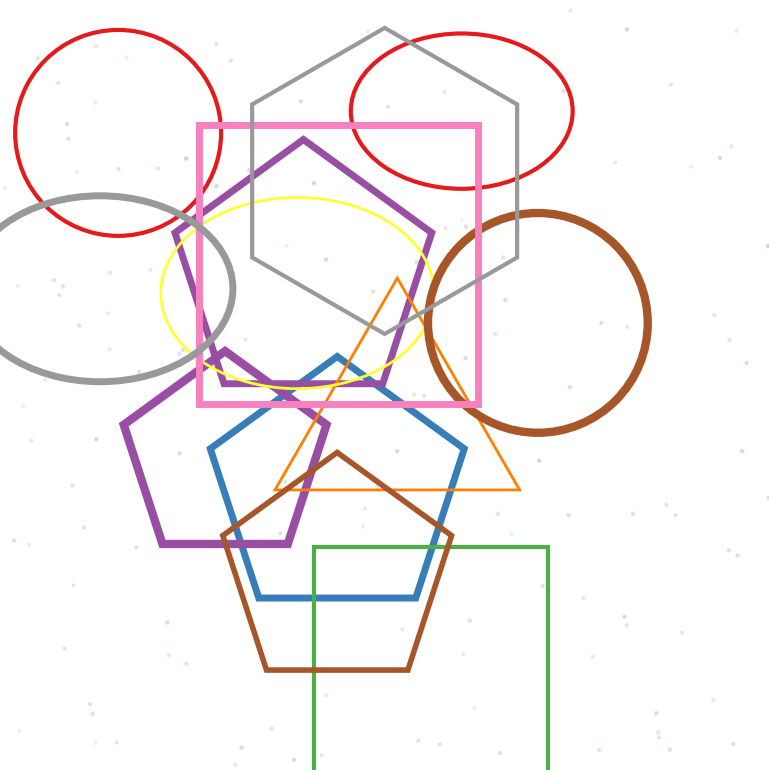[{"shape": "circle", "thickness": 1.5, "radius": 0.67, "center": [0.153, 0.827]}, {"shape": "oval", "thickness": 1.5, "radius": 0.72, "center": [0.6, 0.856]}, {"shape": "pentagon", "thickness": 2.5, "radius": 0.87, "center": [0.438, 0.364]}, {"shape": "square", "thickness": 1.5, "radius": 0.76, "center": [0.56, 0.137]}, {"shape": "pentagon", "thickness": 2.5, "radius": 0.88, "center": [0.394, 0.643]}, {"shape": "pentagon", "thickness": 3, "radius": 0.69, "center": [0.292, 0.406]}, {"shape": "triangle", "thickness": 1, "radius": 0.92, "center": [0.516, 0.455]}, {"shape": "oval", "thickness": 1, "radius": 0.89, "center": [0.386, 0.619]}, {"shape": "circle", "thickness": 3, "radius": 0.71, "center": [0.699, 0.581]}, {"shape": "pentagon", "thickness": 2, "radius": 0.78, "center": [0.438, 0.256]}, {"shape": "square", "thickness": 2.5, "radius": 0.91, "center": [0.439, 0.656]}, {"shape": "oval", "thickness": 2.5, "radius": 0.86, "center": [0.13, 0.625]}, {"shape": "hexagon", "thickness": 1.5, "radius": 0.99, "center": [0.5, 0.765]}]